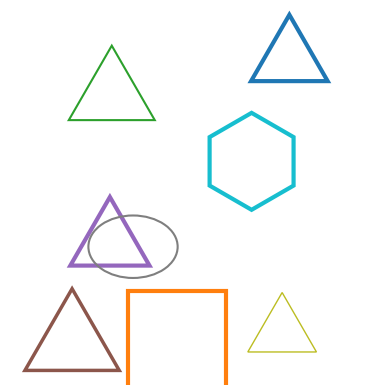[{"shape": "triangle", "thickness": 3, "radius": 0.57, "center": [0.752, 0.847]}, {"shape": "square", "thickness": 3, "radius": 0.64, "center": [0.461, 0.116]}, {"shape": "triangle", "thickness": 1.5, "radius": 0.64, "center": [0.29, 0.752]}, {"shape": "triangle", "thickness": 3, "radius": 0.59, "center": [0.285, 0.37]}, {"shape": "triangle", "thickness": 2.5, "radius": 0.71, "center": [0.187, 0.109]}, {"shape": "oval", "thickness": 1.5, "radius": 0.58, "center": [0.346, 0.359]}, {"shape": "triangle", "thickness": 1, "radius": 0.51, "center": [0.733, 0.137]}, {"shape": "hexagon", "thickness": 3, "radius": 0.63, "center": [0.653, 0.581]}]